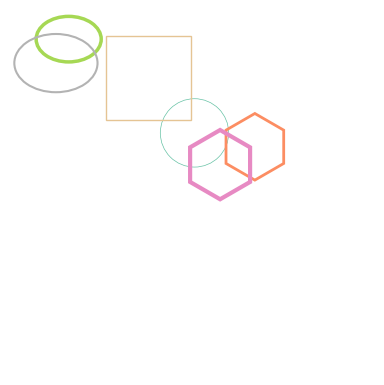[{"shape": "circle", "thickness": 0.5, "radius": 0.44, "center": [0.505, 0.655]}, {"shape": "hexagon", "thickness": 2, "radius": 0.43, "center": [0.662, 0.619]}, {"shape": "hexagon", "thickness": 3, "radius": 0.45, "center": [0.572, 0.572]}, {"shape": "oval", "thickness": 2.5, "radius": 0.42, "center": [0.178, 0.898]}, {"shape": "square", "thickness": 1, "radius": 0.55, "center": [0.385, 0.798]}, {"shape": "oval", "thickness": 1.5, "radius": 0.54, "center": [0.145, 0.836]}]